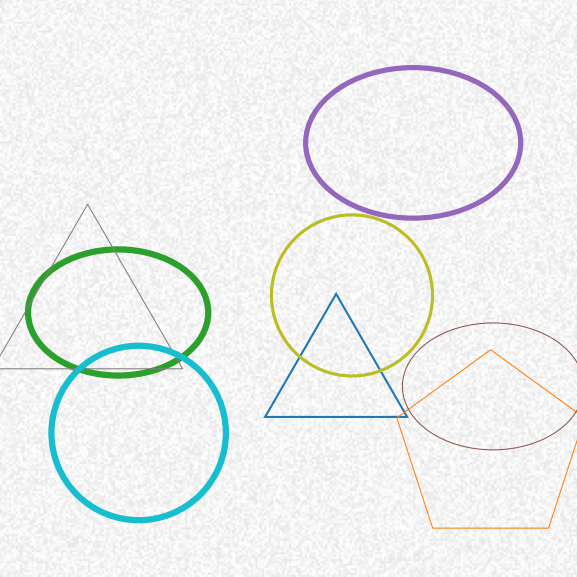[{"shape": "triangle", "thickness": 1, "radius": 0.71, "center": [0.582, 0.348]}, {"shape": "pentagon", "thickness": 0.5, "radius": 0.85, "center": [0.85, 0.223]}, {"shape": "oval", "thickness": 3, "radius": 0.78, "center": [0.205, 0.458]}, {"shape": "oval", "thickness": 2.5, "radius": 0.93, "center": [0.715, 0.752]}, {"shape": "oval", "thickness": 0.5, "radius": 0.78, "center": [0.854, 0.33]}, {"shape": "triangle", "thickness": 0.5, "radius": 0.95, "center": [0.152, 0.456]}, {"shape": "circle", "thickness": 1.5, "radius": 0.7, "center": [0.61, 0.488]}, {"shape": "circle", "thickness": 3, "radius": 0.76, "center": [0.24, 0.249]}]